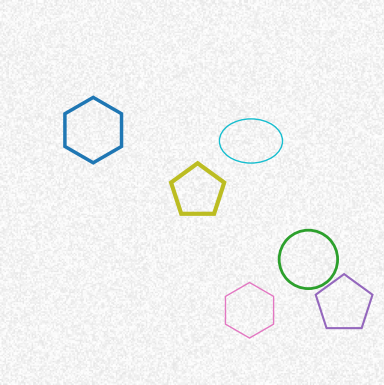[{"shape": "hexagon", "thickness": 2.5, "radius": 0.42, "center": [0.242, 0.662]}, {"shape": "circle", "thickness": 2, "radius": 0.38, "center": [0.801, 0.326]}, {"shape": "pentagon", "thickness": 1.5, "radius": 0.39, "center": [0.894, 0.21]}, {"shape": "hexagon", "thickness": 1, "radius": 0.36, "center": [0.648, 0.194]}, {"shape": "pentagon", "thickness": 3, "radius": 0.36, "center": [0.513, 0.503]}, {"shape": "oval", "thickness": 1, "radius": 0.41, "center": [0.652, 0.634]}]